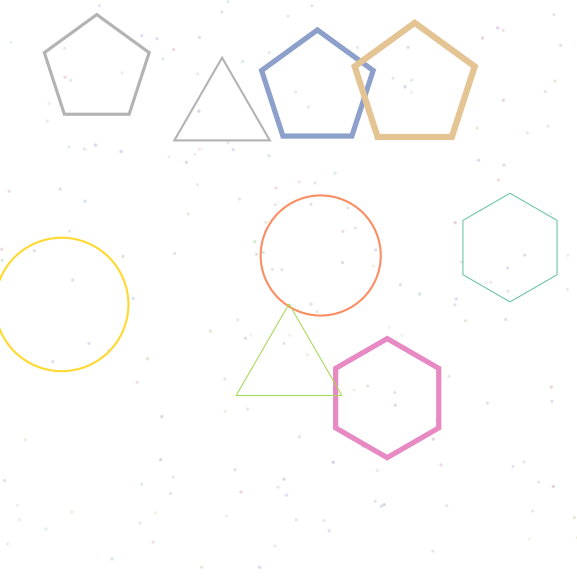[{"shape": "hexagon", "thickness": 0.5, "radius": 0.47, "center": [0.883, 0.57]}, {"shape": "circle", "thickness": 1, "radius": 0.52, "center": [0.555, 0.557]}, {"shape": "pentagon", "thickness": 2.5, "radius": 0.51, "center": [0.55, 0.846]}, {"shape": "hexagon", "thickness": 2.5, "radius": 0.52, "center": [0.67, 0.31]}, {"shape": "triangle", "thickness": 0.5, "radius": 0.53, "center": [0.5, 0.367]}, {"shape": "circle", "thickness": 1, "radius": 0.58, "center": [0.107, 0.472]}, {"shape": "pentagon", "thickness": 3, "radius": 0.55, "center": [0.718, 0.85]}, {"shape": "pentagon", "thickness": 1.5, "radius": 0.48, "center": [0.168, 0.879]}, {"shape": "triangle", "thickness": 1, "radius": 0.48, "center": [0.385, 0.804]}]